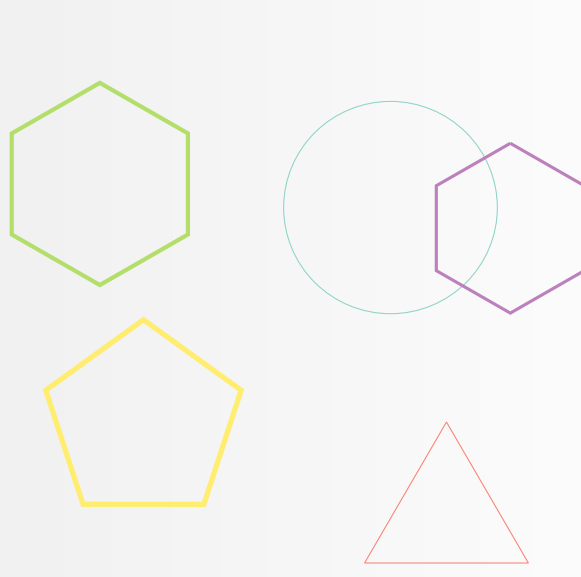[{"shape": "circle", "thickness": 0.5, "radius": 0.92, "center": [0.672, 0.64]}, {"shape": "triangle", "thickness": 0.5, "radius": 0.81, "center": [0.768, 0.106]}, {"shape": "hexagon", "thickness": 2, "radius": 0.88, "center": [0.172, 0.681]}, {"shape": "hexagon", "thickness": 1.5, "radius": 0.74, "center": [0.878, 0.604]}, {"shape": "pentagon", "thickness": 2.5, "radius": 0.88, "center": [0.247, 0.269]}]